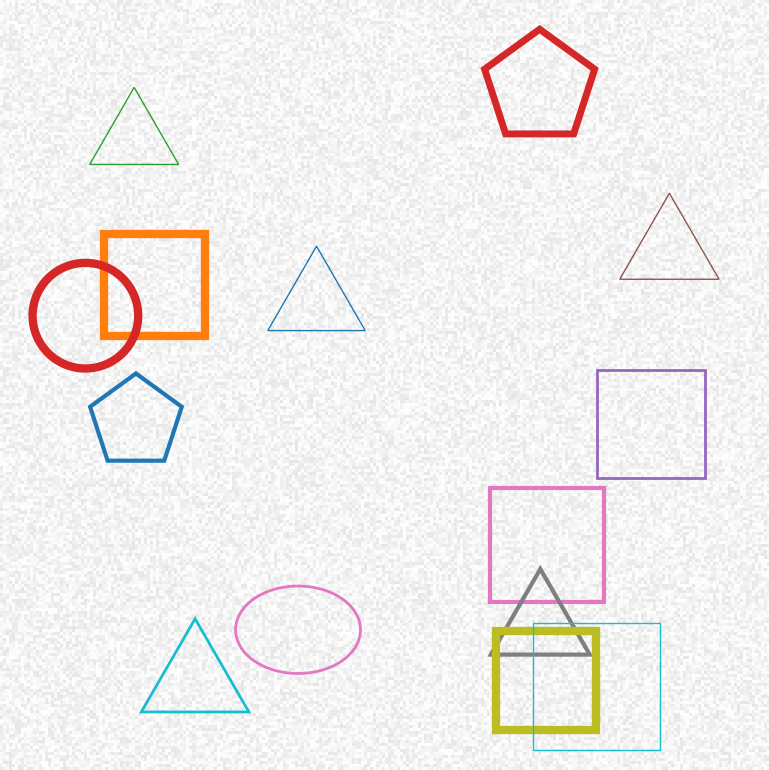[{"shape": "pentagon", "thickness": 1.5, "radius": 0.31, "center": [0.177, 0.452]}, {"shape": "triangle", "thickness": 0.5, "radius": 0.37, "center": [0.411, 0.607]}, {"shape": "square", "thickness": 3, "radius": 0.33, "center": [0.201, 0.63]}, {"shape": "triangle", "thickness": 0.5, "radius": 0.33, "center": [0.174, 0.82]}, {"shape": "circle", "thickness": 3, "radius": 0.34, "center": [0.111, 0.59]}, {"shape": "pentagon", "thickness": 2.5, "radius": 0.38, "center": [0.701, 0.887]}, {"shape": "square", "thickness": 1, "radius": 0.35, "center": [0.845, 0.449]}, {"shape": "triangle", "thickness": 0.5, "radius": 0.37, "center": [0.869, 0.675]}, {"shape": "oval", "thickness": 1, "radius": 0.41, "center": [0.387, 0.182]}, {"shape": "square", "thickness": 1.5, "radius": 0.37, "center": [0.711, 0.292]}, {"shape": "triangle", "thickness": 1.5, "radius": 0.37, "center": [0.702, 0.187]}, {"shape": "square", "thickness": 3, "radius": 0.32, "center": [0.709, 0.116]}, {"shape": "square", "thickness": 0.5, "radius": 0.41, "center": [0.775, 0.109]}, {"shape": "triangle", "thickness": 1, "radius": 0.4, "center": [0.253, 0.116]}]